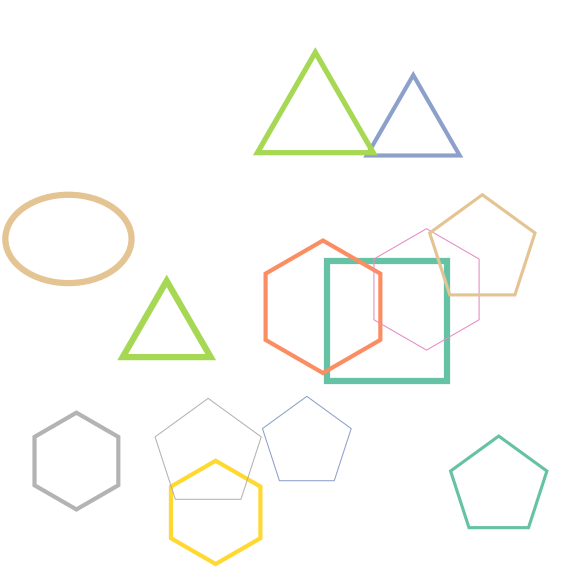[{"shape": "pentagon", "thickness": 1.5, "radius": 0.44, "center": [0.864, 0.156]}, {"shape": "square", "thickness": 3, "radius": 0.52, "center": [0.67, 0.444]}, {"shape": "hexagon", "thickness": 2, "radius": 0.57, "center": [0.559, 0.468]}, {"shape": "triangle", "thickness": 2, "radius": 0.46, "center": [0.716, 0.776]}, {"shape": "pentagon", "thickness": 0.5, "radius": 0.4, "center": [0.531, 0.232]}, {"shape": "hexagon", "thickness": 0.5, "radius": 0.53, "center": [0.739, 0.498]}, {"shape": "triangle", "thickness": 3, "radius": 0.44, "center": [0.289, 0.425]}, {"shape": "triangle", "thickness": 2.5, "radius": 0.58, "center": [0.546, 0.793]}, {"shape": "hexagon", "thickness": 2, "radius": 0.45, "center": [0.373, 0.112]}, {"shape": "oval", "thickness": 3, "radius": 0.55, "center": [0.118, 0.585]}, {"shape": "pentagon", "thickness": 1.5, "radius": 0.48, "center": [0.835, 0.566]}, {"shape": "hexagon", "thickness": 2, "radius": 0.42, "center": [0.132, 0.201]}, {"shape": "pentagon", "thickness": 0.5, "radius": 0.48, "center": [0.36, 0.213]}]